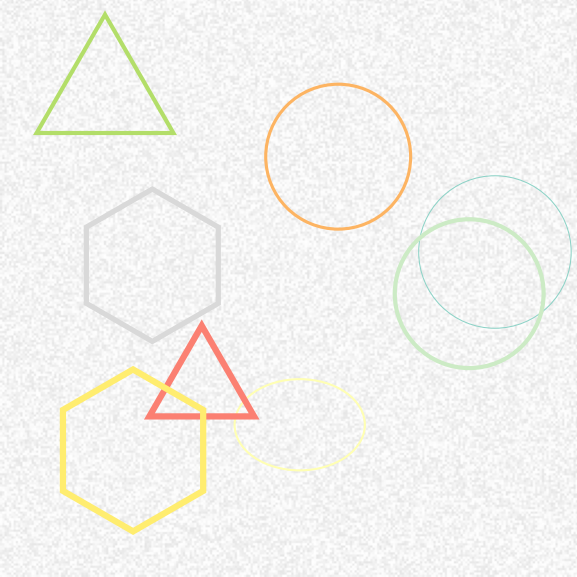[{"shape": "circle", "thickness": 0.5, "radius": 0.66, "center": [0.857, 0.563]}, {"shape": "oval", "thickness": 1, "radius": 0.56, "center": [0.519, 0.264]}, {"shape": "triangle", "thickness": 3, "radius": 0.52, "center": [0.349, 0.33]}, {"shape": "circle", "thickness": 1.5, "radius": 0.63, "center": [0.586, 0.728]}, {"shape": "triangle", "thickness": 2, "radius": 0.68, "center": [0.182, 0.837]}, {"shape": "hexagon", "thickness": 2.5, "radius": 0.66, "center": [0.264, 0.54]}, {"shape": "circle", "thickness": 2, "radius": 0.64, "center": [0.812, 0.491]}, {"shape": "hexagon", "thickness": 3, "radius": 0.7, "center": [0.23, 0.219]}]